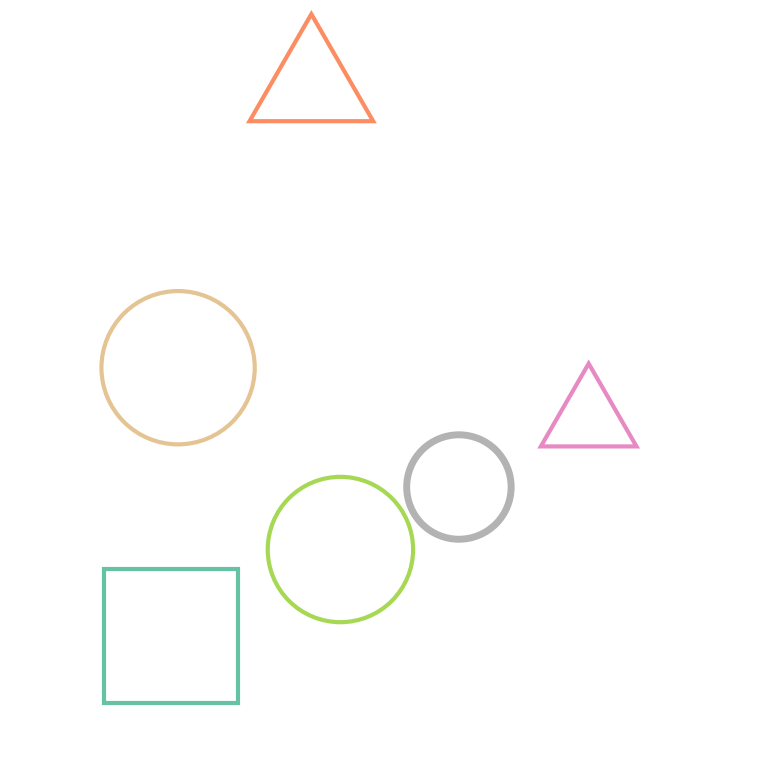[{"shape": "square", "thickness": 1.5, "radius": 0.44, "center": [0.222, 0.174]}, {"shape": "triangle", "thickness": 1.5, "radius": 0.46, "center": [0.404, 0.889]}, {"shape": "triangle", "thickness": 1.5, "radius": 0.36, "center": [0.765, 0.456]}, {"shape": "circle", "thickness": 1.5, "radius": 0.47, "center": [0.442, 0.286]}, {"shape": "circle", "thickness": 1.5, "radius": 0.5, "center": [0.231, 0.522]}, {"shape": "circle", "thickness": 2.5, "radius": 0.34, "center": [0.596, 0.368]}]